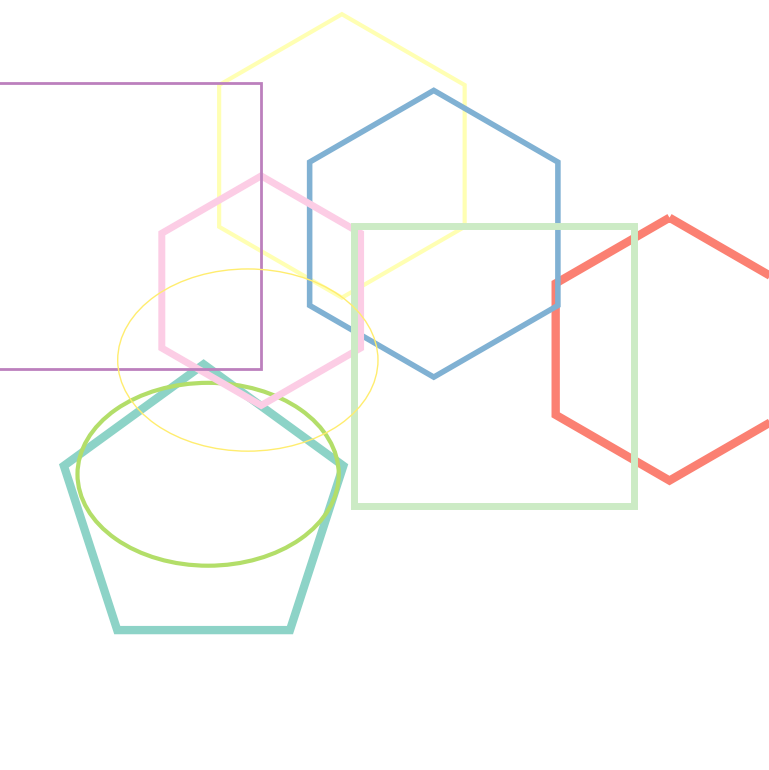[{"shape": "pentagon", "thickness": 3, "radius": 0.95, "center": [0.264, 0.336]}, {"shape": "hexagon", "thickness": 1.5, "radius": 0.92, "center": [0.444, 0.798]}, {"shape": "hexagon", "thickness": 3, "radius": 0.85, "center": [0.869, 0.547]}, {"shape": "hexagon", "thickness": 2, "radius": 0.93, "center": [0.563, 0.696]}, {"shape": "oval", "thickness": 1.5, "radius": 0.85, "center": [0.27, 0.384]}, {"shape": "hexagon", "thickness": 2.5, "radius": 0.75, "center": [0.339, 0.623]}, {"shape": "square", "thickness": 1, "radius": 0.93, "center": [0.154, 0.706]}, {"shape": "square", "thickness": 2.5, "radius": 0.91, "center": [0.642, 0.525]}, {"shape": "oval", "thickness": 0.5, "radius": 0.85, "center": [0.322, 0.532]}]